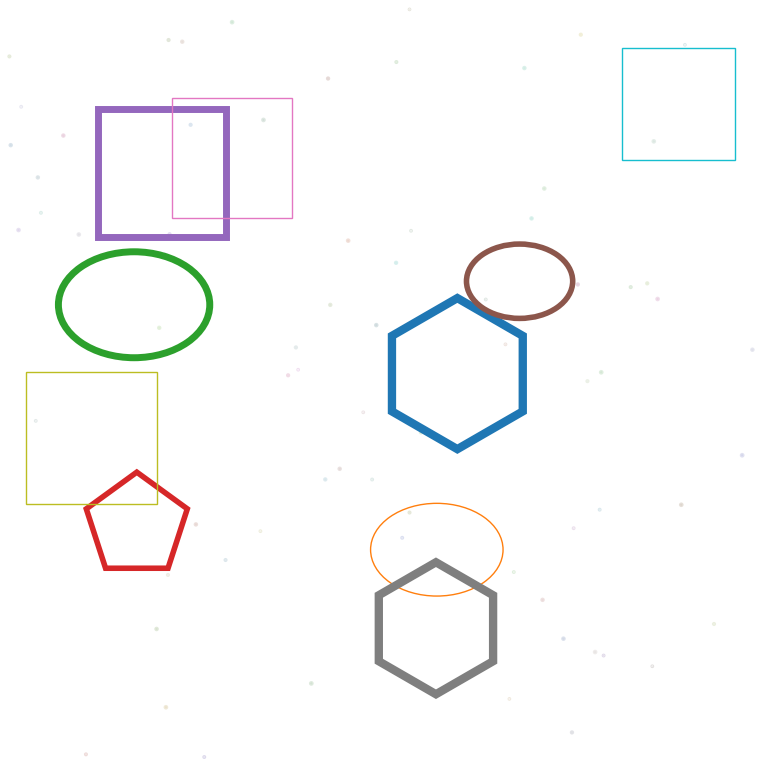[{"shape": "hexagon", "thickness": 3, "radius": 0.49, "center": [0.594, 0.515]}, {"shape": "oval", "thickness": 0.5, "radius": 0.43, "center": [0.567, 0.286]}, {"shape": "oval", "thickness": 2.5, "radius": 0.49, "center": [0.174, 0.604]}, {"shape": "pentagon", "thickness": 2, "radius": 0.34, "center": [0.178, 0.318]}, {"shape": "square", "thickness": 2.5, "radius": 0.42, "center": [0.21, 0.775]}, {"shape": "oval", "thickness": 2, "radius": 0.34, "center": [0.675, 0.635]}, {"shape": "square", "thickness": 0.5, "radius": 0.39, "center": [0.301, 0.794]}, {"shape": "hexagon", "thickness": 3, "radius": 0.43, "center": [0.566, 0.184]}, {"shape": "square", "thickness": 0.5, "radius": 0.43, "center": [0.119, 0.431]}, {"shape": "square", "thickness": 0.5, "radius": 0.37, "center": [0.881, 0.865]}]